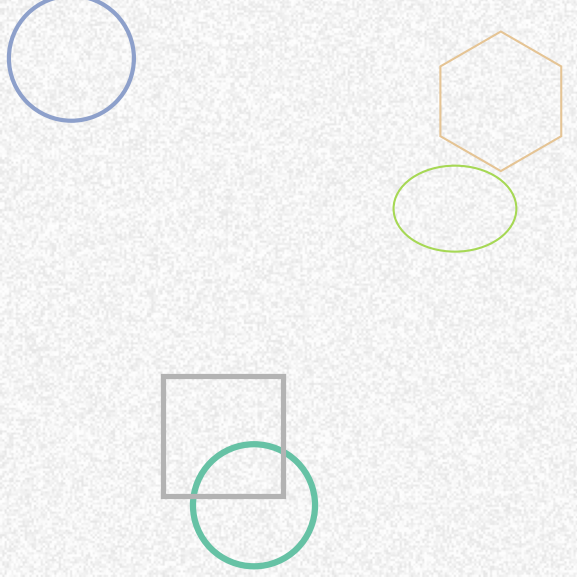[{"shape": "circle", "thickness": 3, "radius": 0.53, "center": [0.44, 0.124]}, {"shape": "circle", "thickness": 2, "radius": 0.54, "center": [0.124, 0.898]}, {"shape": "oval", "thickness": 1, "radius": 0.53, "center": [0.788, 0.638]}, {"shape": "hexagon", "thickness": 1, "radius": 0.6, "center": [0.867, 0.824]}, {"shape": "square", "thickness": 2.5, "radius": 0.52, "center": [0.386, 0.244]}]